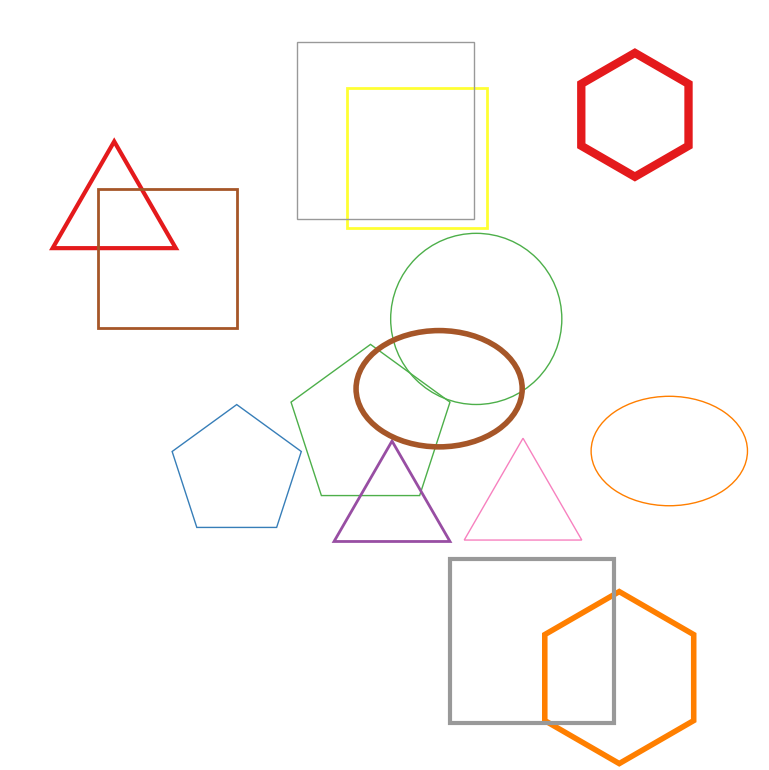[{"shape": "hexagon", "thickness": 3, "radius": 0.4, "center": [0.825, 0.851]}, {"shape": "triangle", "thickness": 1.5, "radius": 0.46, "center": [0.148, 0.724]}, {"shape": "pentagon", "thickness": 0.5, "radius": 0.44, "center": [0.307, 0.386]}, {"shape": "pentagon", "thickness": 0.5, "radius": 0.54, "center": [0.481, 0.444]}, {"shape": "circle", "thickness": 0.5, "radius": 0.56, "center": [0.618, 0.586]}, {"shape": "triangle", "thickness": 1, "radius": 0.43, "center": [0.509, 0.34]}, {"shape": "oval", "thickness": 0.5, "radius": 0.51, "center": [0.869, 0.414]}, {"shape": "hexagon", "thickness": 2, "radius": 0.56, "center": [0.804, 0.12]}, {"shape": "square", "thickness": 1, "radius": 0.45, "center": [0.542, 0.795]}, {"shape": "square", "thickness": 1, "radius": 0.45, "center": [0.218, 0.664]}, {"shape": "oval", "thickness": 2, "radius": 0.54, "center": [0.57, 0.495]}, {"shape": "triangle", "thickness": 0.5, "radius": 0.44, "center": [0.679, 0.343]}, {"shape": "square", "thickness": 0.5, "radius": 0.58, "center": [0.5, 0.831]}, {"shape": "square", "thickness": 1.5, "radius": 0.53, "center": [0.691, 0.168]}]